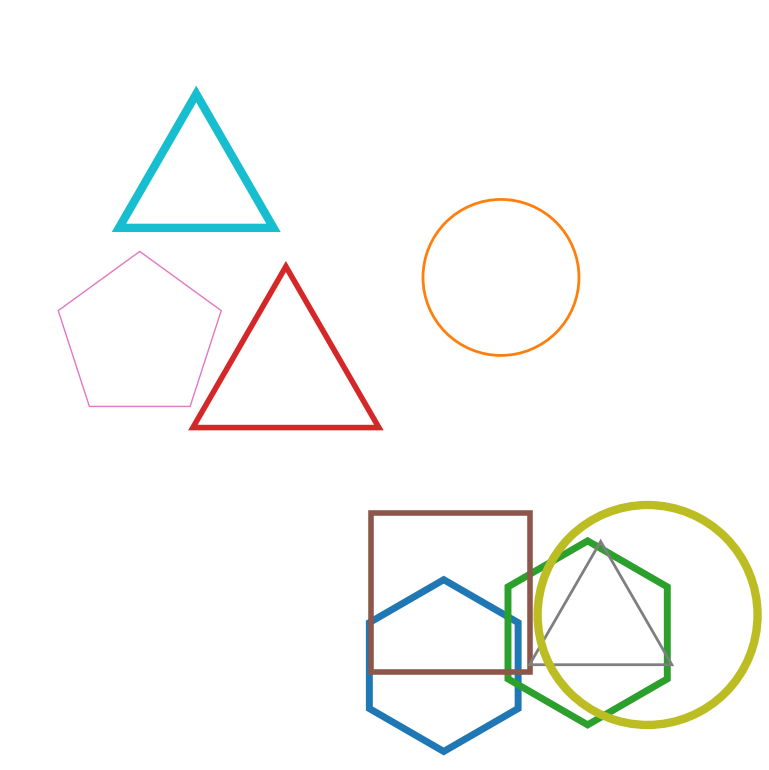[{"shape": "hexagon", "thickness": 2.5, "radius": 0.56, "center": [0.576, 0.136]}, {"shape": "circle", "thickness": 1, "radius": 0.51, "center": [0.651, 0.64]}, {"shape": "hexagon", "thickness": 2.5, "radius": 0.6, "center": [0.763, 0.178]}, {"shape": "triangle", "thickness": 2, "radius": 0.7, "center": [0.371, 0.514]}, {"shape": "square", "thickness": 2, "radius": 0.52, "center": [0.585, 0.23]}, {"shape": "pentagon", "thickness": 0.5, "radius": 0.56, "center": [0.181, 0.562]}, {"shape": "triangle", "thickness": 1, "radius": 0.53, "center": [0.78, 0.19]}, {"shape": "circle", "thickness": 3, "radius": 0.71, "center": [0.841, 0.201]}, {"shape": "triangle", "thickness": 3, "radius": 0.58, "center": [0.255, 0.762]}]